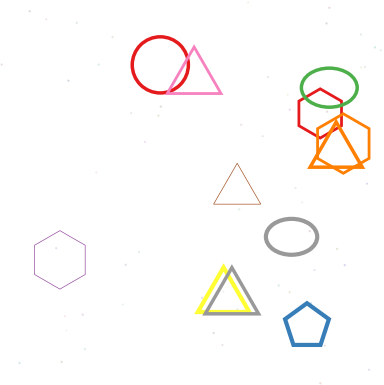[{"shape": "circle", "thickness": 2.5, "radius": 0.36, "center": [0.416, 0.831]}, {"shape": "hexagon", "thickness": 2, "radius": 0.32, "center": [0.832, 0.705]}, {"shape": "pentagon", "thickness": 3, "radius": 0.3, "center": [0.797, 0.153]}, {"shape": "oval", "thickness": 2.5, "radius": 0.36, "center": [0.855, 0.772]}, {"shape": "hexagon", "thickness": 0.5, "radius": 0.38, "center": [0.156, 0.325]}, {"shape": "triangle", "thickness": 2.5, "radius": 0.39, "center": [0.873, 0.605]}, {"shape": "hexagon", "thickness": 2, "radius": 0.39, "center": [0.892, 0.627]}, {"shape": "triangle", "thickness": 3, "radius": 0.39, "center": [0.581, 0.228]}, {"shape": "triangle", "thickness": 0.5, "radius": 0.35, "center": [0.616, 0.505]}, {"shape": "triangle", "thickness": 2, "radius": 0.4, "center": [0.504, 0.797]}, {"shape": "oval", "thickness": 3, "radius": 0.33, "center": [0.757, 0.385]}, {"shape": "triangle", "thickness": 2.5, "radius": 0.4, "center": [0.602, 0.225]}]